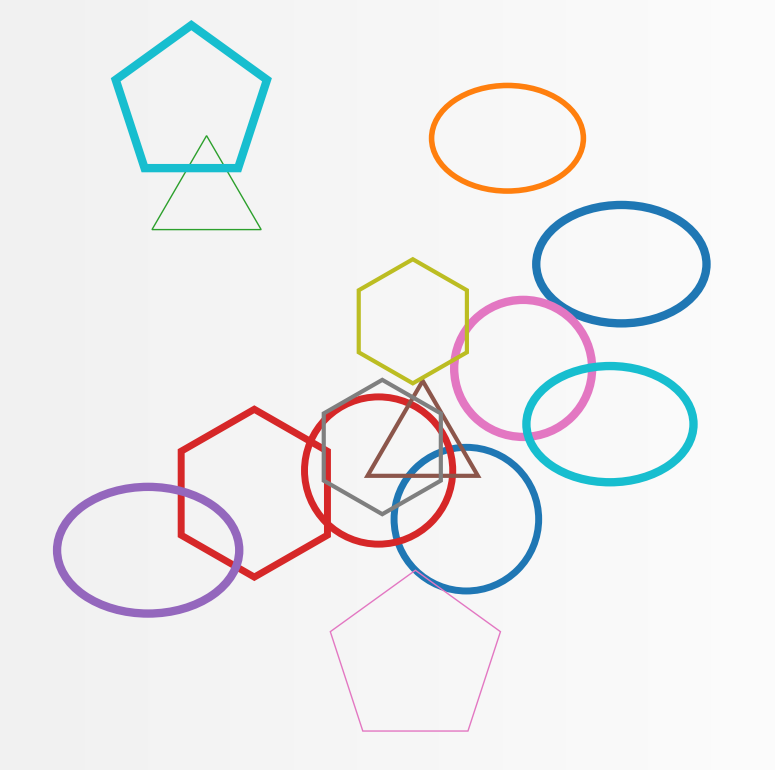[{"shape": "circle", "thickness": 2.5, "radius": 0.47, "center": [0.602, 0.326]}, {"shape": "oval", "thickness": 3, "radius": 0.55, "center": [0.802, 0.657]}, {"shape": "oval", "thickness": 2, "radius": 0.49, "center": [0.655, 0.82]}, {"shape": "triangle", "thickness": 0.5, "radius": 0.41, "center": [0.267, 0.742]}, {"shape": "circle", "thickness": 2.5, "radius": 0.48, "center": [0.489, 0.389]}, {"shape": "hexagon", "thickness": 2.5, "radius": 0.54, "center": [0.328, 0.359]}, {"shape": "oval", "thickness": 3, "radius": 0.59, "center": [0.191, 0.285]}, {"shape": "triangle", "thickness": 1.5, "radius": 0.41, "center": [0.545, 0.423]}, {"shape": "circle", "thickness": 3, "radius": 0.44, "center": [0.675, 0.522]}, {"shape": "pentagon", "thickness": 0.5, "radius": 0.58, "center": [0.536, 0.144]}, {"shape": "hexagon", "thickness": 1.5, "radius": 0.44, "center": [0.493, 0.419]}, {"shape": "hexagon", "thickness": 1.5, "radius": 0.4, "center": [0.533, 0.583]}, {"shape": "pentagon", "thickness": 3, "radius": 0.51, "center": [0.247, 0.865]}, {"shape": "oval", "thickness": 3, "radius": 0.54, "center": [0.787, 0.449]}]